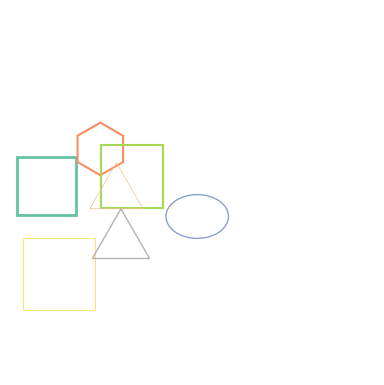[{"shape": "square", "thickness": 2, "radius": 0.38, "center": [0.12, 0.517]}, {"shape": "hexagon", "thickness": 1.5, "radius": 0.34, "center": [0.261, 0.613]}, {"shape": "oval", "thickness": 1, "radius": 0.41, "center": [0.512, 0.438]}, {"shape": "square", "thickness": 1.5, "radius": 0.4, "center": [0.344, 0.541]}, {"shape": "square", "thickness": 0.5, "radius": 0.47, "center": [0.154, 0.287]}, {"shape": "triangle", "thickness": 0.5, "radius": 0.4, "center": [0.302, 0.498]}, {"shape": "triangle", "thickness": 1, "radius": 0.43, "center": [0.314, 0.372]}]